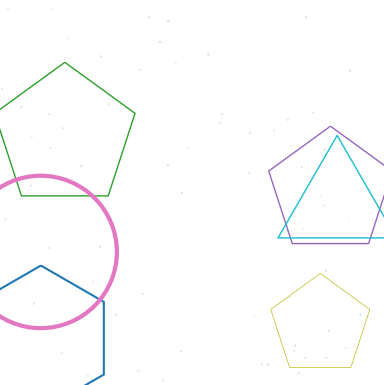[{"shape": "hexagon", "thickness": 1.5, "radius": 0.94, "center": [0.106, 0.122]}, {"shape": "pentagon", "thickness": 1, "radius": 0.96, "center": [0.168, 0.646]}, {"shape": "pentagon", "thickness": 1, "radius": 0.84, "center": [0.858, 0.504]}, {"shape": "circle", "thickness": 3, "radius": 0.99, "center": [0.106, 0.346]}, {"shape": "pentagon", "thickness": 0.5, "radius": 0.68, "center": [0.832, 0.155]}, {"shape": "triangle", "thickness": 1, "radius": 0.89, "center": [0.876, 0.471]}]